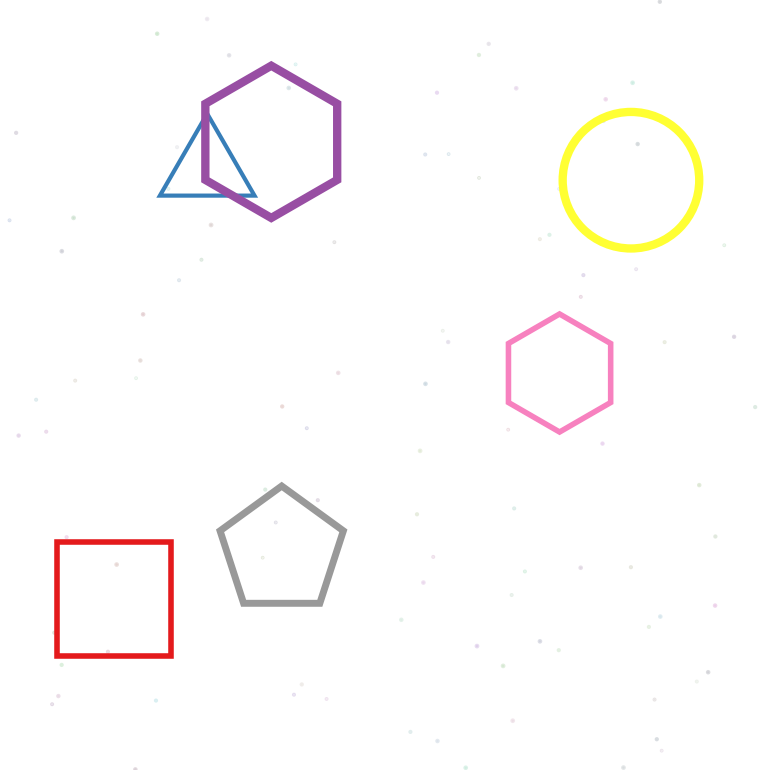[{"shape": "square", "thickness": 2, "radius": 0.37, "center": [0.148, 0.222]}, {"shape": "triangle", "thickness": 1.5, "radius": 0.35, "center": [0.269, 0.781]}, {"shape": "hexagon", "thickness": 3, "radius": 0.49, "center": [0.352, 0.816]}, {"shape": "circle", "thickness": 3, "radius": 0.44, "center": [0.819, 0.766]}, {"shape": "hexagon", "thickness": 2, "radius": 0.38, "center": [0.727, 0.516]}, {"shape": "pentagon", "thickness": 2.5, "radius": 0.42, "center": [0.366, 0.285]}]